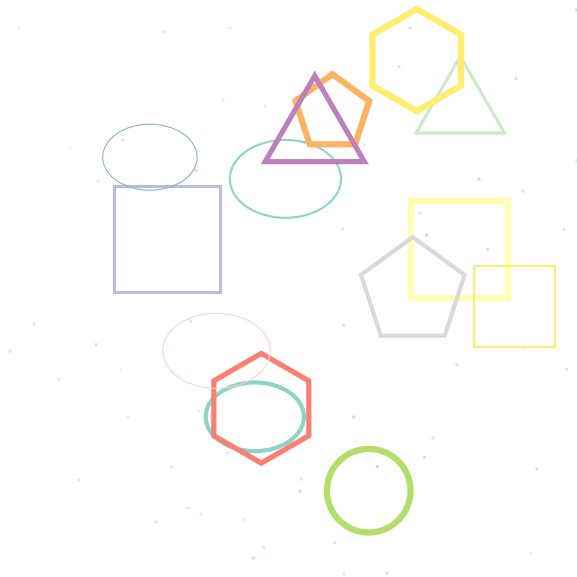[{"shape": "oval", "thickness": 2, "radius": 0.43, "center": [0.441, 0.277]}, {"shape": "oval", "thickness": 1, "radius": 0.48, "center": [0.494, 0.689]}, {"shape": "square", "thickness": 3, "radius": 0.42, "center": [0.796, 0.567]}, {"shape": "square", "thickness": 1.5, "radius": 0.46, "center": [0.289, 0.585]}, {"shape": "hexagon", "thickness": 2.5, "radius": 0.47, "center": [0.452, 0.292]}, {"shape": "oval", "thickness": 0.5, "radius": 0.41, "center": [0.26, 0.727]}, {"shape": "pentagon", "thickness": 3, "radius": 0.34, "center": [0.576, 0.804]}, {"shape": "circle", "thickness": 3, "radius": 0.36, "center": [0.639, 0.149]}, {"shape": "oval", "thickness": 0.5, "radius": 0.46, "center": [0.375, 0.392]}, {"shape": "pentagon", "thickness": 2, "radius": 0.47, "center": [0.715, 0.494]}, {"shape": "triangle", "thickness": 2.5, "radius": 0.5, "center": [0.545, 0.769]}, {"shape": "triangle", "thickness": 1.5, "radius": 0.44, "center": [0.797, 0.813]}, {"shape": "square", "thickness": 1, "radius": 0.35, "center": [0.891, 0.468]}, {"shape": "hexagon", "thickness": 3, "radius": 0.44, "center": [0.722, 0.895]}]